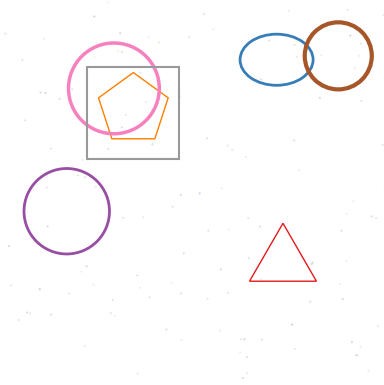[{"shape": "triangle", "thickness": 1, "radius": 0.5, "center": [0.735, 0.32]}, {"shape": "oval", "thickness": 2, "radius": 0.47, "center": [0.718, 0.845]}, {"shape": "circle", "thickness": 2, "radius": 0.56, "center": [0.173, 0.451]}, {"shape": "pentagon", "thickness": 1, "radius": 0.48, "center": [0.346, 0.716]}, {"shape": "circle", "thickness": 3, "radius": 0.44, "center": [0.879, 0.855]}, {"shape": "circle", "thickness": 2.5, "radius": 0.59, "center": [0.296, 0.77]}, {"shape": "square", "thickness": 1.5, "radius": 0.6, "center": [0.345, 0.708]}]